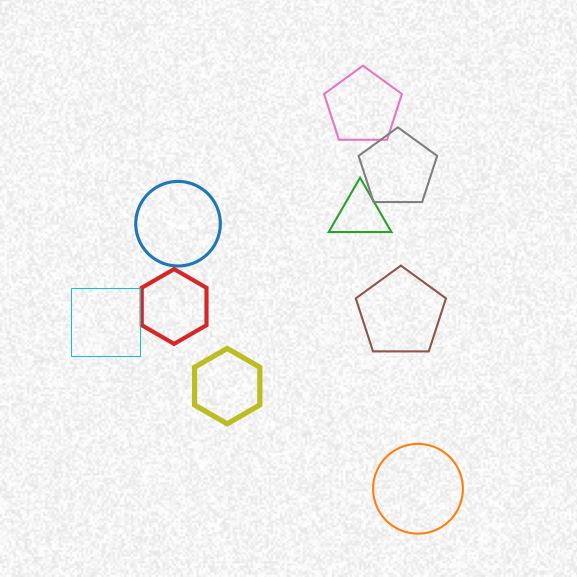[{"shape": "circle", "thickness": 1.5, "radius": 0.37, "center": [0.308, 0.612]}, {"shape": "circle", "thickness": 1, "radius": 0.39, "center": [0.724, 0.153]}, {"shape": "triangle", "thickness": 1, "radius": 0.31, "center": [0.623, 0.629]}, {"shape": "hexagon", "thickness": 2, "radius": 0.32, "center": [0.301, 0.468]}, {"shape": "pentagon", "thickness": 1, "radius": 0.41, "center": [0.694, 0.457]}, {"shape": "pentagon", "thickness": 1, "radius": 0.35, "center": [0.629, 0.814]}, {"shape": "pentagon", "thickness": 1, "radius": 0.36, "center": [0.689, 0.707]}, {"shape": "hexagon", "thickness": 2.5, "radius": 0.33, "center": [0.393, 0.331]}, {"shape": "square", "thickness": 0.5, "radius": 0.3, "center": [0.183, 0.441]}]